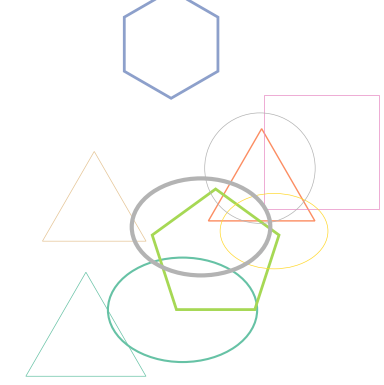[{"shape": "oval", "thickness": 1.5, "radius": 0.97, "center": [0.474, 0.195]}, {"shape": "triangle", "thickness": 0.5, "radius": 0.9, "center": [0.223, 0.113]}, {"shape": "triangle", "thickness": 1, "radius": 0.8, "center": [0.68, 0.506]}, {"shape": "hexagon", "thickness": 2, "radius": 0.7, "center": [0.444, 0.885]}, {"shape": "square", "thickness": 0.5, "radius": 0.75, "center": [0.835, 0.605]}, {"shape": "pentagon", "thickness": 2, "radius": 0.87, "center": [0.56, 0.336]}, {"shape": "oval", "thickness": 0.5, "radius": 0.7, "center": [0.712, 0.4]}, {"shape": "triangle", "thickness": 0.5, "radius": 0.78, "center": [0.245, 0.451]}, {"shape": "oval", "thickness": 3, "radius": 0.9, "center": [0.522, 0.411]}, {"shape": "circle", "thickness": 0.5, "radius": 0.72, "center": [0.675, 0.563]}]